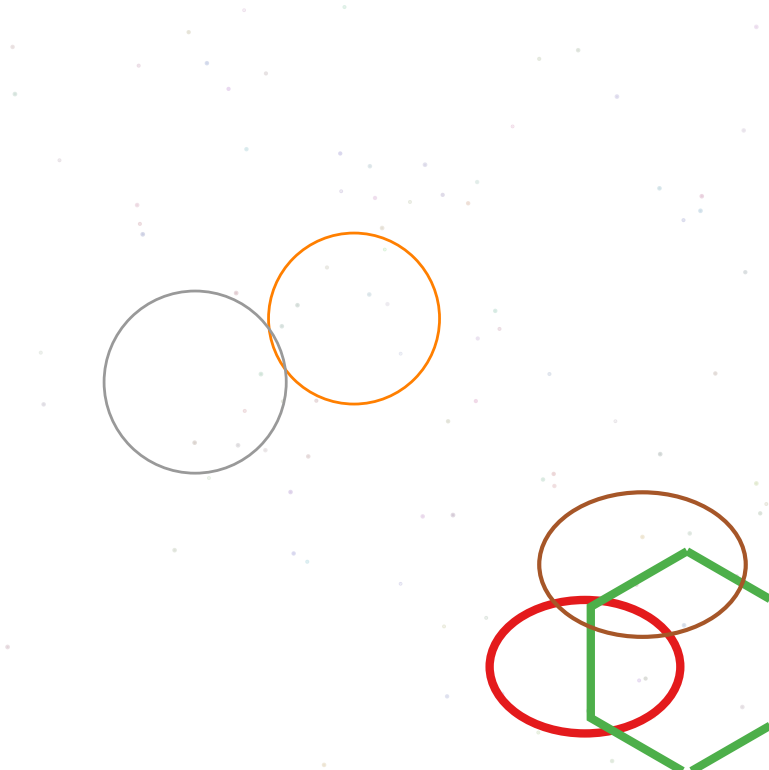[{"shape": "oval", "thickness": 3, "radius": 0.62, "center": [0.76, 0.134]}, {"shape": "hexagon", "thickness": 3, "radius": 0.72, "center": [0.892, 0.14]}, {"shape": "circle", "thickness": 1, "radius": 0.56, "center": [0.46, 0.586]}, {"shape": "oval", "thickness": 1.5, "radius": 0.67, "center": [0.834, 0.267]}, {"shape": "circle", "thickness": 1, "radius": 0.59, "center": [0.253, 0.504]}]